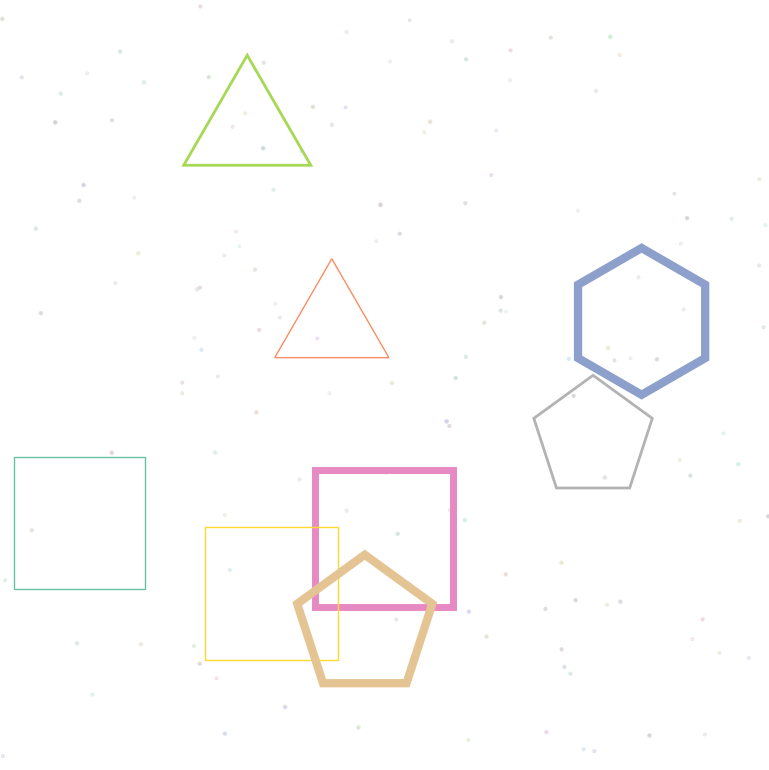[{"shape": "square", "thickness": 0.5, "radius": 0.43, "center": [0.103, 0.321]}, {"shape": "triangle", "thickness": 0.5, "radius": 0.43, "center": [0.431, 0.578]}, {"shape": "hexagon", "thickness": 3, "radius": 0.48, "center": [0.833, 0.583]}, {"shape": "square", "thickness": 2.5, "radius": 0.45, "center": [0.499, 0.301]}, {"shape": "triangle", "thickness": 1, "radius": 0.48, "center": [0.321, 0.833]}, {"shape": "square", "thickness": 0.5, "radius": 0.43, "center": [0.352, 0.229]}, {"shape": "pentagon", "thickness": 3, "radius": 0.46, "center": [0.474, 0.187]}, {"shape": "pentagon", "thickness": 1, "radius": 0.4, "center": [0.77, 0.432]}]